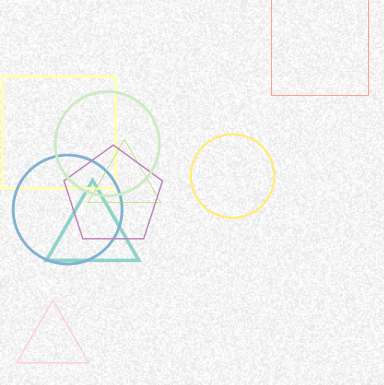[{"shape": "triangle", "thickness": 2.5, "radius": 0.69, "center": [0.241, 0.393]}, {"shape": "square", "thickness": 2, "radius": 0.73, "center": [0.152, 0.657]}, {"shape": "square", "thickness": 0.5, "radius": 0.63, "center": [0.829, 0.88]}, {"shape": "circle", "thickness": 2, "radius": 0.71, "center": [0.176, 0.456]}, {"shape": "triangle", "thickness": 0.5, "radius": 0.55, "center": [0.323, 0.528]}, {"shape": "triangle", "thickness": 1, "radius": 0.54, "center": [0.137, 0.112]}, {"shape": "pentagon", "thickness": 1, "radius": 0.67, "center": [0.294, 0.489]}, {"shape": "circle", "thickness": 2, "radius": 0.68, "center": [0.279, 0.627]}, {"shape": "circle", "thickness": 1.5, "radius": 0.54, "center": [0.604, 0.543]}]